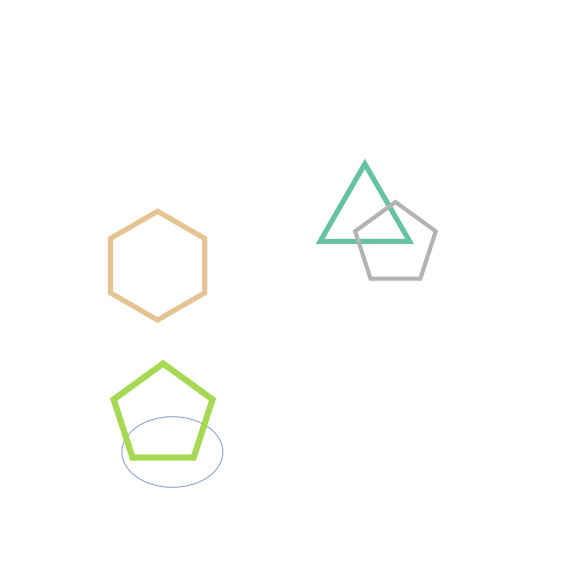[{"shape": "triangle", "thickness": 2.5, "radius": 0.45, "center": [0.632, 0.626]}, {"shape": "oval", "thickness": 0.5, "radius": 0.44, "center": [0.298, 0.216]}, {"shape": "pentagon", "thickness": 3, "radius": 0.45, "center": [0.282, 0.28]}, {"shape": "hexagon", "thickness": 2.5, "radius": 0.47, "center": [0.273, 0.539]}, {"shape": "pentagon", "thickness": 2, "radius": 0.37, "center": [0.685, 0.576]}]